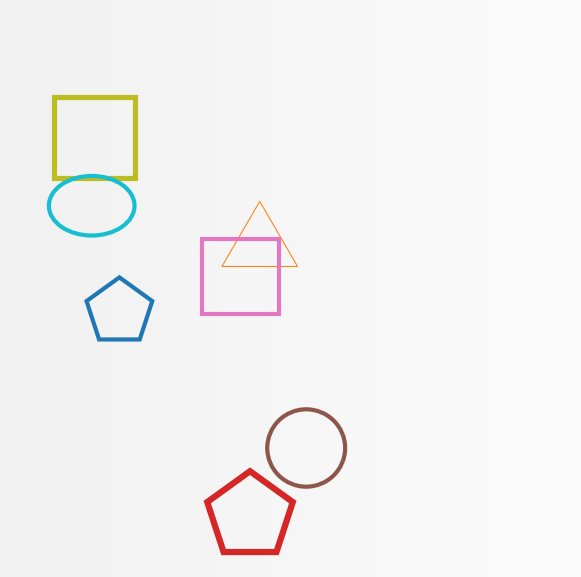[{"shape": "pentagon", "thickness": 2, "radius": 0.3, "center": [0.205, 0.459]}, {"shape": "triangle", "thickness": 0.5, "radius": 0.38, "center": [0.447, 0.575]}, {"shape": "pentagon", "thickness": 3, "radius": 0.39, "center": [0.43, 0.106]}, {"shape": "circle", "thickness": 2, "radius": 0.33, "center": [0.527, 0.223]}, {"shape": "square", "thickness": 2, "radius": 0.33, "center": [0.414, 0.52]}, {"shape": "square", "thickness": 2.5, "radius": 0.35, "center": [0.162, 0.761]}, {"shape": "oval", "thickness": 2, "radius": 0.37, "center": [0.158, 0.643]}]